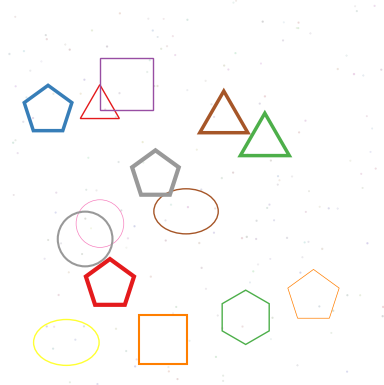[{"shape": "pentagon", "thickness": 3, "radius": 0.33, "center": [0.286, 0.261]}, {"shape": "triangle", "thickness": 1, "radius": 0.29, "center": [0.259, 0.721]}, {"shape": "pentagon", "thickness": 2.5, "radius": 0.33, "center": [0.125, 0.713]}, {"shape": "hexagon", "thickness": 1, "radius": 0.35, "center": [0.638, 0.176]}, {"shape": "triangle", "thickness": 2.5, "radius": 0.37, "center": [0.688, 0.633]}, {"shape": "square", "thickness": 1, "radius": 0.34, "center": [0.329, 0.781]}, {"shape": "square", "thickness": 1.5, "radius": 0.31, "center": [0.424, 0.118]}, {"shape": "pentagon", "thickness": 0.5, "radius": 0.35, "center": [0.814, 0.23]}, {"shape": "oval", "thickness": 1, "radius": 0.43, "center": [0.172, 0.111]}, {"shape": "triangle", "thickness": 2.5, "radius": 0.36, "center": [0.581, 0.691]}, {"shape": "oval", "thickness": 1, "radius": 0.42, "center": [0.483, 0.451]}, {"shape": "circle", "thickness": 0.5, "radius": 0.31, "center": [0.26, 0.419]}, {"shape": "pentagon", "thickness": 3, "radius": 0.32, "center": [0.404, 0.546]}, {"shape": "circle", "thickness": 1.5, "radius": 0.36, "center": [0.221, 0.379]}]